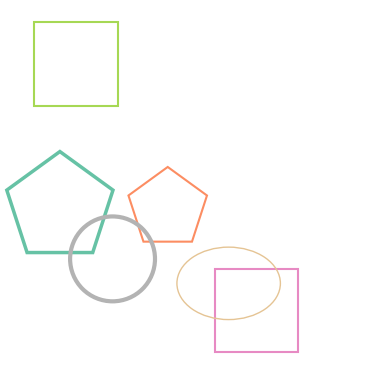[{"shape": "pentagon", "thickness": 2.5, "radius": 0.73, "center": [0.156, 0.461]}, {"shape": "pentagon", "thickness": 1.5, "radius": 0.54, "center": [0.436, 0.459]}, {"shape": "square", "thickness": 1.5, "radius": 0.54, "center": [0.666, 0.194]}, {"shape": "square", "thickness": 1.5, "radius": 0.55, "center": [0.198, 0.834]}, {"shape": "oval", "thickness": 1, "radius": 0.67, "center": [0.594, 0.264]}, {"shape": "circle", "thickness": 3, "radius": 0.55, "center": [0.292, 0.328]}]